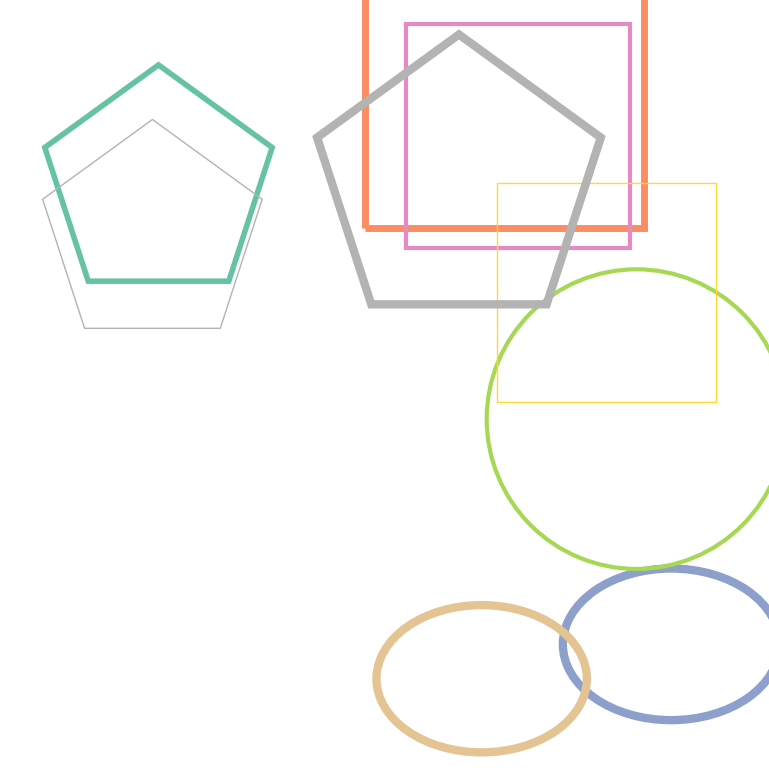[{"shape": "pentagon", "thickness": 2, "radius": 0.78, "center": [0.206, 0.76]}, {"shape": "square", "thickness": 2.5, "radius": 0.91, "center": [0.655, 0.884]}, {"shape": "oval", "thickness": 3, "radius": 0.7, "center": [0.872, 0.163]}, {"shape": "square", "thickness": 1.5, "radius": 0.73, "center": [0.672, 0.824]}, {"shape": "circle", "thickness": 1.5, "radius": 0.97, "center": [0.827, 0.456]}, {"shape": "square", "thickness": 0.5, "radius": 0.71, "center": [0.788, 0.62]}, {"shape": "oval", "thickness": 3, "radius": 0.68, "center": [0.626, 0.119]}, {"shape": "pentagon", "thickness": 3, "radius": 0.97, "center": [0.596, 0.761]}, {"shape": "pentagon", "thickness": 0.5, "radius": 0.75, "center": [0.198, 0.695]}]